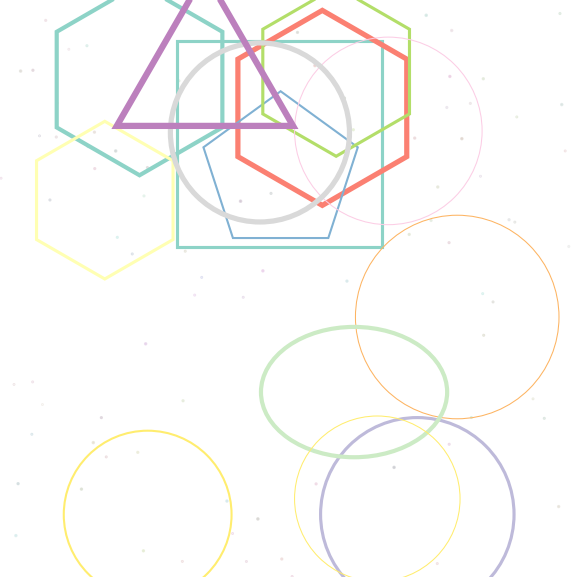[{"shape": "hexagon", "thickness": 2, "radius": 0.83, "center": [0.242, 0.861]}, {"shape": "square", "thickness": 1.5, "radius": 0.89, "center": [0.484, 0.75]}, {"shape": "hexagon", "thickness": 1.5, "radius": 0.68, "center": [0.181, 0.653]}, {"shape": "circle", "thickness": 1.5, "radius": 0.84, "center": [0.723, 0.109]}, {"shape": "hexagon", "thickness": 2.5, "radius": 0.84, "center": [0.558, 0.812]}, {"shape": "pentagon", "thickness": 1, "radius": 0.7, "center": [0.486, 0.701]}, {"shape": "circle", "thickness": 0.5, "radius": 0.88, "center": [0.792, 0.45]}, {"shape": "hexagon", "thickness": 1.5, "radius": 0.73, "center": [0.582, 0.875]}, {"shape": "circle", "thickness": 0.5, "radius": 0.81, "center": [0.672, 0.772]}, {"shape": "circle", "thickness": 2.5, "radius": 0.78, "center": [0.45, 0.77]}, {"shape": "triangle", "thickness": 3, "radius": 0.88, "center": [0.355, 0.869]}, {"shape": "oval", "thickness": 2, "radius": 0.81, "center": [0.613, 0.32]}, {"shape": "circle", "thickness": 1, "radius": 0.73, "center": [0.256, 0.108]}, {"shape": "circle", "thickness": 0.5, "radius": 0.72, "center": [0.653, 0.135]}]